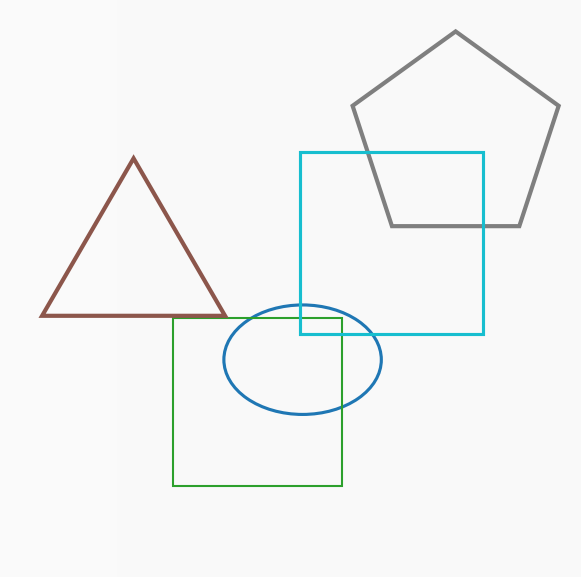[{"shape": "oval", "thickness": 1.5, "radius": 0.68, "center": [0.521, 0.376]}, {"shape": "square", "thickness": 1, "radius": 0.72, "center": [0.443, 0.303]}, {"shape": "triangle", "thickness": 2, "radius": 0.91, "center": [0.23, 0.543]}, {"shape": "pentagon", "thickness": 2, "radius": 0.93, "center": [0.784, 0.758]}, {"shape": "square", "thickness": 1.5, "radius": 0.79, "center": [0.674, 0.578]}]